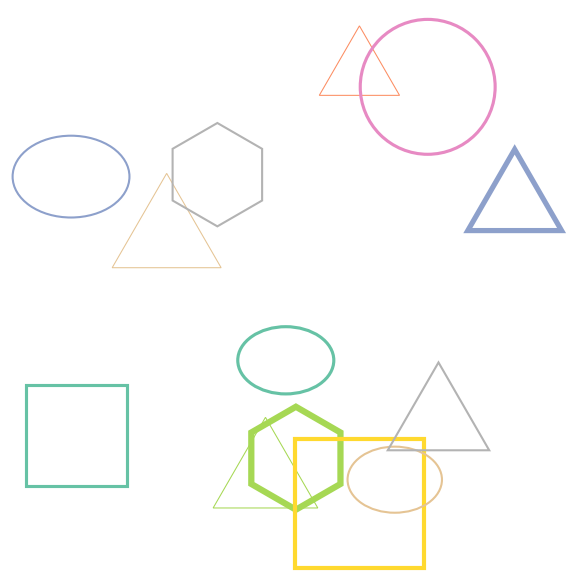[{"shape": "oval", "thickness": 1.5, "radius": 0.42, "center": [0.495, 0.375]}, {"shape": "square", "thickness": 1.5, "radius": 0.44, "center": [0.132, 0.245]}, {"shape": "triangle", "thickness": 0.5, "radius": 0.4, "center": [0.622, 0.874]}, {"shape": "triangle", "thickness": 2.5, "radius": 0.47, "center": [0.891, 0.647]}, {"shape": "oval", "thickness": 1, "radius": 0.51, "center": [0.123, 0.693]}, {"shape": "circle", "thickness": 1.5, "radius": 0.58, "center": [0.741, 0.849]}, {"shape": "triangle", "thickness": 0.5, "radius": 0.52, "center": [0.46, 0.172]}, {"shape": "hexagon", "thickness": 3, "radius": 0.45, "center": [0.512, 0.206]}, {"shape": "square", "thickness": 2, "radius": 0.56, "center": [0.622, 0.127]}, {"shape": "triangle", "thickness": 0.5, "radius": 0.54, "center": [0.289, 0.59]}, {"shape": "oval", "thickness": 1, "radius": 0.41, "center": [0.684, 0.169]}, {"shape": "triangle", "thickness": 1, "radius": 0.51, "center": [0.759, 0.27]}, {"shape": "hexagon", "thickness": 1, "radius": 0.45, "center": [0.376, 0.697]}]